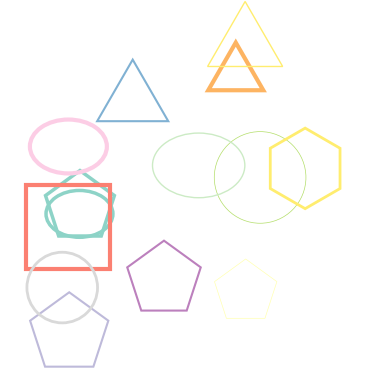[{"shape": "pentagon", "thickness": 2.5, "radius": 0.47, "center": [0.208, 0.463]}, {"shape": "oval", "thickness": 2.5, "radius": 0.43, "center": [0.206, 0.444]}, {"shape": "pentagon", "thickness": 0.5, "radius": 0.43, "center": [0.638, 0.242]}, {"shape": "pentagon", "thickness": 1.5, "radius": 0.53, "center": [0.18, 0.134]}, {"shape": "square", "thickness": 3, "radius": 0.55, "center": [0.176, 0.411]}, {"shape": "triangle", "thickness": 1.5, "radius": 0.53, "center": [0.345, 0.739]}, {"shape": "triangle", "thickness": 3, "radius": 0.41, "center": [0.612, 0.807]}, {"shape": "circle", "thickness": 0.5, "radius": 0.6, "center": [0.676, 0.539]}, {"shape": "oval", "thickness": 3, "radius": 0.5, "center": [0.178, 0.62]}, {"shape": "circle", "thickness": 2, "radius": 0.46, "center": [0.162, 0.253]}, {"shape": "pentagon", "thickness": 1.5, "radius": 0.5, "center": [0.426, 0.275]}, {"shape": "oval", "thickness": 1, "radius": 0.6, "center": [0.516, 0.57]}, {"shape": "triangle", "thickness": 1, "radius": 0.56, "center": [0.637, 0.884]}, {"shape": "hexagon", "thickness": 2, "radius": 0.52, "center": [0.793, 0.563]}]